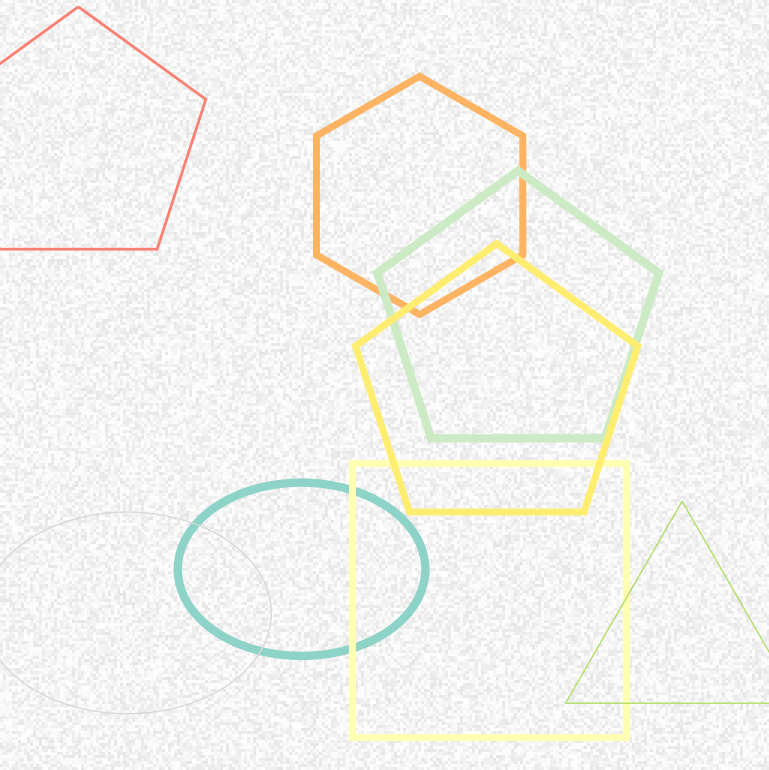[{"shape": "oval", "thickness": 3, "radius": 0.8, "center": [0.392, 0.261]}, {"shape": "square", "thickness": 2.5, "radius": 0.89, "center": [0.635, 0.221]}, {"shape": "pentagon", "thickness": 1, "radius": 0.87, "center": [0.102, 0.817]}, {"shape": "hexagon", "thickness": 2.5, "radius": 0.77, "center": [0.545, 0.746]}, {"shape": "triangle", "thickness": 0.5, "radius": 0.87, "center": [0.886, 0.174]}, {"shape": "oval", "thickness": 0.5, "radius": 0.94, "center": [0.165, 0.204]}, {"shape": "pentagon", "thickness": 3, "radius": 0.96, "center": [0.673, 0.586]}, {"shape": "pentagon", "thickness": 2.5, "radius": 0.96, "center": [0.645, 0.491]}]